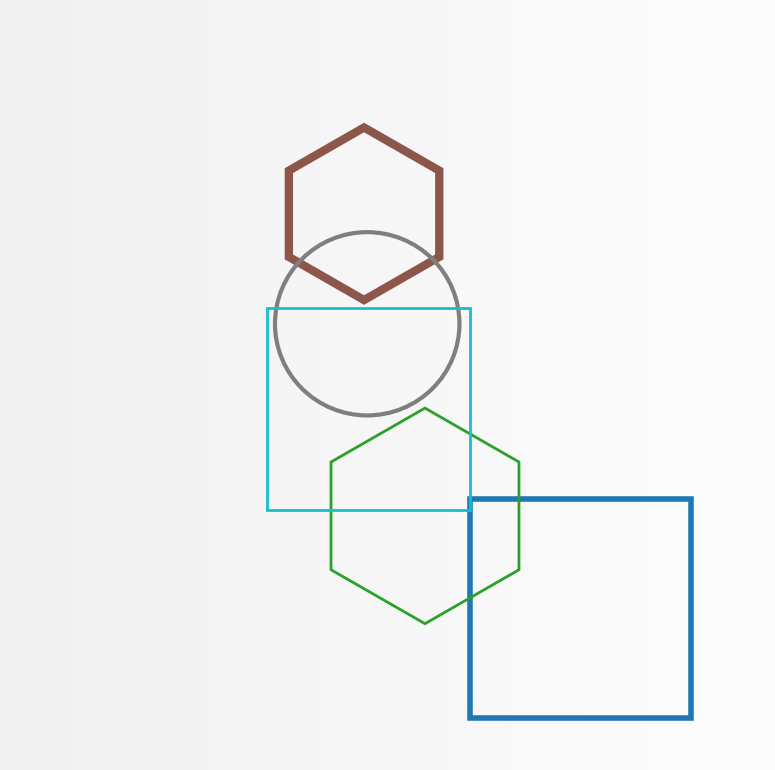[{"shape": "square", "thickness": 2, "radius": 0.71, "center": [0.749, 0.209]}, {"shape": "hexagon", "thickness": 1, "radius": 0.7, "center": [0.548, 0.33]}, {"shape": "hexagon", "thickness": 3, "radius": 0.56, "center": [0.47, 0.722]}, {"shape": "circle", "thickness": 1.5, "radius": 0.6, "center": [0.474, 0.58]}, {"shape": "square", "thickness": 1, "radius": 0.65, "center": [0.475, 0.469]}]